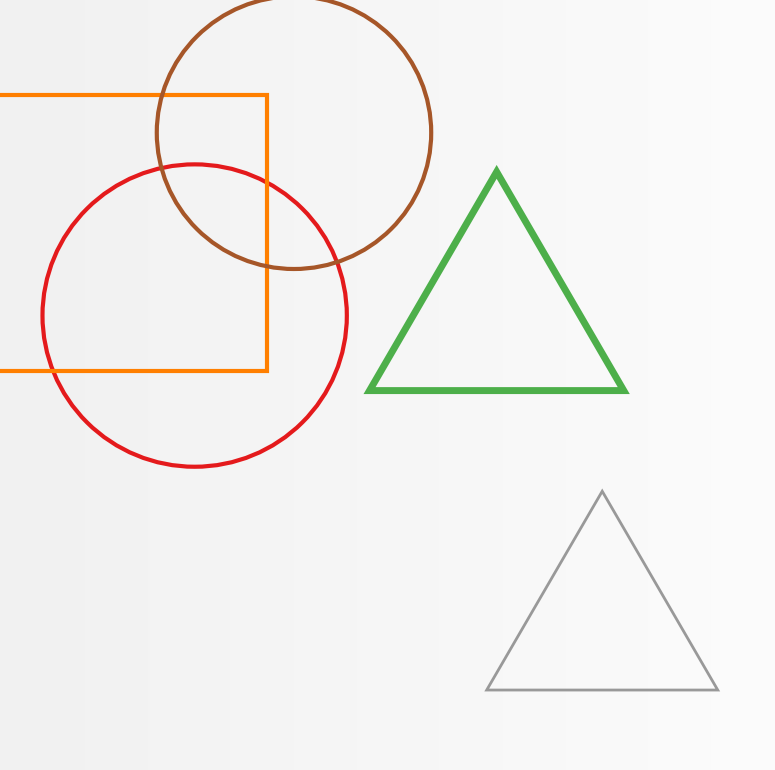[{"shape": "circle", "thickness": 1.5, "radius": 0.98, "center": [0.251, 0.59]}, {"shape": "triangle", "thickness": 2.5, "radius": 0.95, "center": [0.641, 0.587]}, {"shape": "square", "thickness": 1.5, "radius": 0.9, "center": [0.166, 0.698]}, {"shape": "circle", "thickness": 1.5, "radius": 0.89, "center": [0.379, 0.828]}, {"shape": "triangle", "thickness": 1, "radius": 0.86, "center": [0.777, 0.19]}]